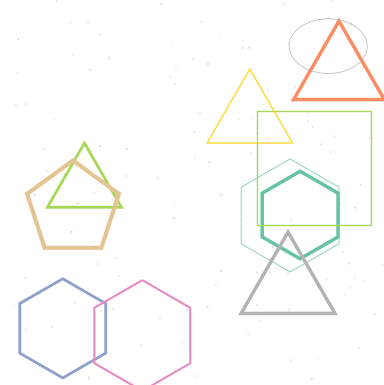[{"shape": "hexagon", "thickness": 0.5, "radius": 0.73, "center": [0.753, 0.44]}, {"shape": "hexagon", "thickness": 2.5, "radius": 0.57, "center": [0.78, 0.441]}, {"shape": "triangle", "thickness": 2.5, "radius": 0.68, "center": [0.88, 0.809]}, {"shape": "hexagon", "thickness": 2, "radius": 0.64, "center": [0.163, 0.147]}, {"shape": "hexagon", "thickness": 1.5, "radius": 0.72, "center": [0.37, 0.128]}, {"shape": "square", "thickness": 1, "radius": 0.74, "center": [0.816, 0.564]}, {"shape": "triangle", "thickness": 2, "radius": 0.56, "center": [0.219, 0.517]}, {"shape": "triangle", "thickness": 1, "radius": 0.64, "center": [0.649, 0.693]}, {"shape": "pentagon", "thickness": 3, "radius": 0.63, "center": [0.19, 0.458]}, {"shape": "oval", "thickness": 0.5, "radius": 0.51, "center": [0.852, 0.88]}, {"shape": "triangle", "thickness": 2.5, "radius": 0.7, "center": [0.748, 0.256]}]